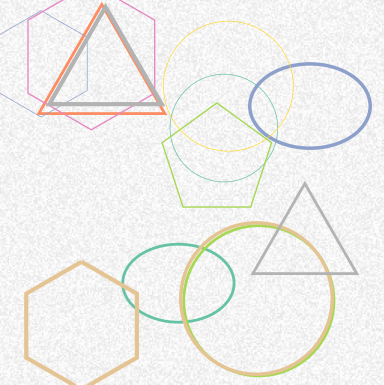[{"shape": "circle", "thickness": 0.5, "radius": 0.7, "center": [0.581, 0.667]}, {"shape": "oval", "thickness": 2, "radius": 0.72, "center": [0.463, 0.264]}, {"shape": "triangle", "thickness": 2, "radius": 0.94, "center": [0.264, 0.799]}, {"shape": "hexagon", "thickness": 0.5, "radius": 0.69, "center": [0.107, 0.834]}, {"shape": "oval", "thickness": 2.5, "radius": 0.78, "center": [0.805, 0.725]}, {"shape": "hexagon", "thickness": 1, "radius": 0.95, "center": [0.237, 0.853]}, {"shape": "circle", "thickness": 2, "radius": 0.98, "center": [0.672, 0.219]}, {"shape": "pentagon", "thickness": 1, "radius": 0.75, "center": [0.563, 0.583]}, {"shape": "circle", "thickness": 0.5, "radius": 0.84, "center": [0.593, 0.776]}, {"shape": "hexagon", "thickness": 3, "radius": 0.83, "center": [0.212, 0.154]}, {"shape": "circle", "thickness": 2.5, "radius": 0.98, "center": [0.666, 0.225]}, {"shape": "triangle", "thickness": 2, "radius": 0.78, "center": [0.792, 0.367]}, {"shape": "triangle", "thickness": 3, "radius": 0.84, "center": [0.274, 0.814]}]